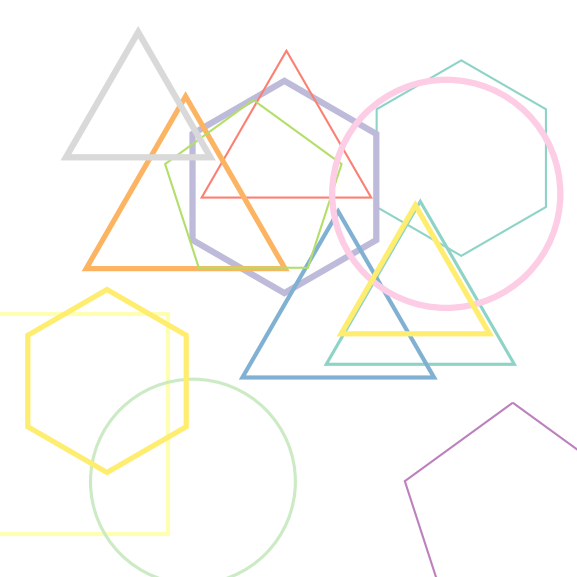[{"shape": "triangle", "thickness": 1.5, "radius": 0.94, "center": [0.728, 0.462]}, {"shape": "hexagon", "thickness": 1, "radius": 0.85, "center": [0.799, 0.725]}, {"shape": "square", "thickness": 2, "radius": 0.95, "center": [0.102, 0.265]}, {"shape": "hexagon", "thickness": 3, "radius": 0.92, "center": [0.492, 0.675]}, {"shape": "triangle", "thickness": 1, "radius": 0.85, "center": [0.496, 0.742]}, {"shape": "triangle", "thickness": 2, "radius": 0.96, "center": [0.586, 0.441]}, {"shape": "triangle", "thickness": 2.5, "radius": 0.99, "center": [0.321, 0.633]}, {"shape": "pentagon", "thickness": 1, "radius": 0.8, "center": [0.439, 0.665]}, {"shape": "circle", "thickness": 3, "radius": 0.99, "center": [0.773, 0.663]}, {"shape": "triangle", "thickness": 3, "radius": 0.72, "center": [0.239, 0.799]}, {"shape": "pentagon", "thickness": 1, "radius": 0.98, "center": [0.888, 0.105]}, {"shape": "circle", "thickness": 1.5, "radius": 0.89, "center": [0.334, 0.165]}, {"shape": "hexagon", "thickness": 2.5, "radius": 0.79, "center": [0.185, 0.339]}, {"shape": "triangle", "thickness": 2.5, "radius": 0.74, "center": [0.719, 0.495]}]